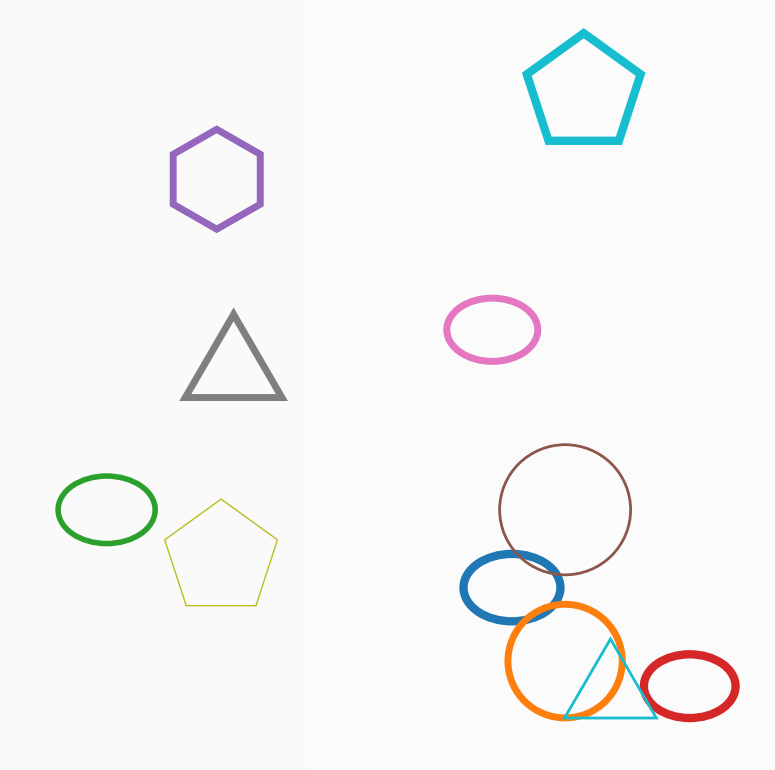[{"shape": "oval", "thickness": 3, "radius": 0.31, "center": [0.661, 0.237]}, {"shape": "circle", "thickness": 2.5, "radius": 0.37, "center": [0.729, 0.141]}, {"shape": "oval", "thickness": 2, "radius": 0.31, "center": [0.138, 0.338]}, {"shape": "oval", "thickness": 3, "radius": 0.3, "center": [0.89, 0.109]}, {"shape": "hexagon", "thickness": 2.5, "radius": 0.32, "center": [0.28, 0.767]}, {"shape": "circle", "thickness": 1, "radius": 0.42, "center": [0.729, 0.338]}, {"shape": "oval", "thickness": 2.5, "radius": 0.29, "center": [0.635, 0.572]}, {"shape": "triangle", "thickness": 2.5, "radius": 0.36, "center": [0.301, 0.52]}, {"shape": "pentagon", "thickness": 0.5, "radius": 0.38, "center": [0.285, 0.275]}, {"shape": "triangle", "thickness": 1, "radius": 0.34, "center": [0.788, 0.102]}, {"shape": "pentagon", "thickness": 3, "radius": 0.39, "center": [0.753, 0.88]}]